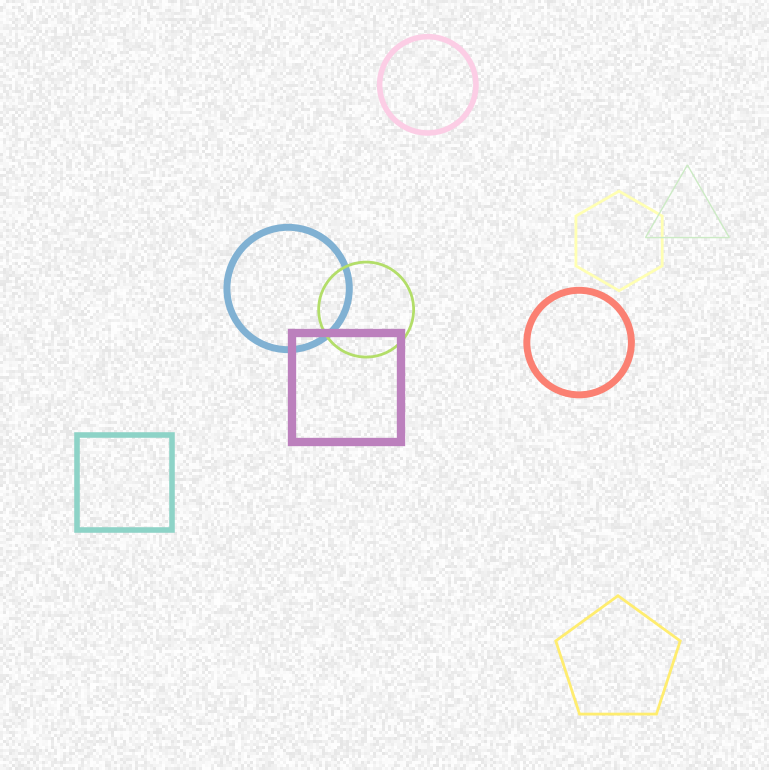[{"shape": "square", "thickness": 2, "radius": 0.31, "center": [0.162, 0.373]}, {"shape": "hexagon", "thickness": 1, "radius": 0.32, "center": [0.804, 0.687]}, {"shape": "circle", "thickness": 2.5, "radius": 0.34, "center": [0.752, 0.555]}, {"shape": "circle", "thickness": 2.5, "radius": 0.4, "center": [0.374, 0.625]}, {"shape": "circle", "thickness": 1, "radius": 0.31, "center": [0.476, 0.598]}, {"shape": "circle", "thickness": 2, "radius": 0.31, "center": [0.556, 0.89]}, {"shape": "square", "thickness": 3, "radius": 0.36, "center": [0.45, 0.497]}, {"shape": "triangle", "thickness": 0.5, "radius": 0.31, "center": [0.893, 0.723]}, {"shape": "pentagon", "thickness": 1, "radius": 0.42, "center": [0.803, 0.141]}]